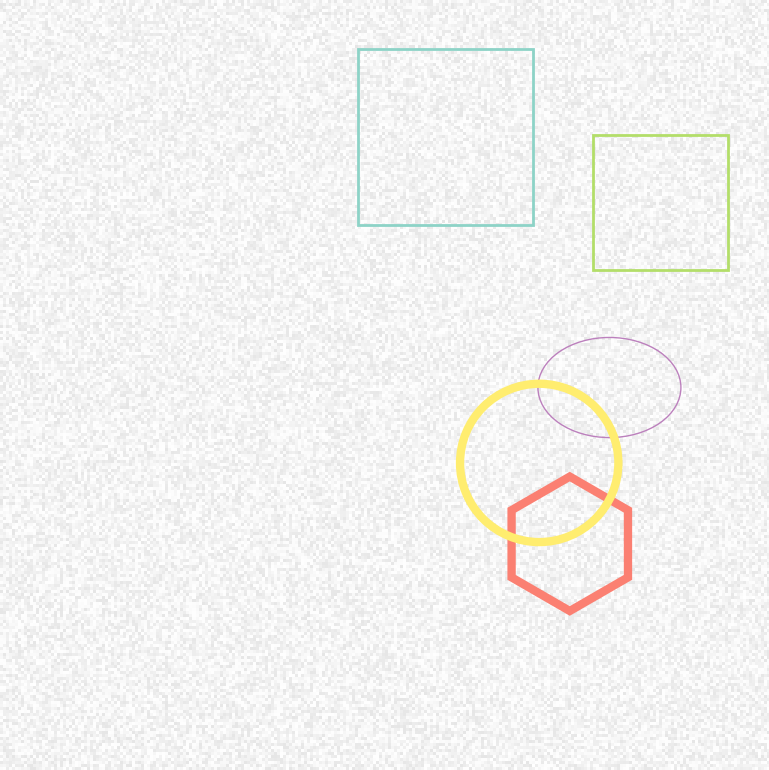[{"shape": "square", "thickness": 1, "radius": 0.57, "center": [0.579, 0.822]}, {"shape": "hexagon", "thickness": 3, "radius": 0.44, "center": [0.74, 0.294]}, {"shape": "square", "thickness": 1, "radius": 0.44, "center": [0.858, 0.738]}, {"shape": "oval", "thickness": 0.5, "radius": 0.46, "center": [0.791, 0.497]}, {"shape": "circle", "thickness": 3, "radius": 0.51, "center": [0.7, 0.399]}]